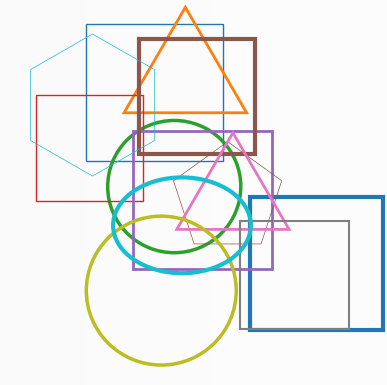[{"shape": "square", "thickness": 3, "radius": 0.86, "center": [0.818, 0.316]}, {"shape": "square", "thickness": 1, "radius": 0.89, "center": [0.399, 0.76]}, {"shape": "triangle", "thickness": 2, "radius": 0.91, "center": [0.478, 0.798]}, {"shape": "circle", "thickness": 2.5, "radius": 0.86, "center": [0.45, 0.515]}, {"shape": "square", "thickness": 1, "radius": 0.69, "center": [0.231, 0.616]}, {"shape": "square", "thickness": 2, "radius": 0.89, "center": [0.522, 0.481]}, {"shape": "square", "thickness": 3, "radius": 0.75, "center": [0.509, 0.749]}, {"shape": "pentagon", "thickness": 0.5, "radius": 0.73, "center": [0.587, 0.485]}, {"shape": "triangle", "thickness": 2, "radius": 0.84, "center": [0.601, 0.488]}, {"shape": "square", "thickness": 1.5, "radius": 0.7, "center": [0.759, 0.286]}, {"shape": "circle", "thickness": 2.5, "radius": 0.97, "center": [0.416, 0.245]}, {"shape": "oval", "thickness": 3, "radius": 0.89, "center": [0.47, 0.415]}, {"shape": "hexagon", "thickness": 0.5, "radius": 0.92, "center": [0.239, 0.727]}]